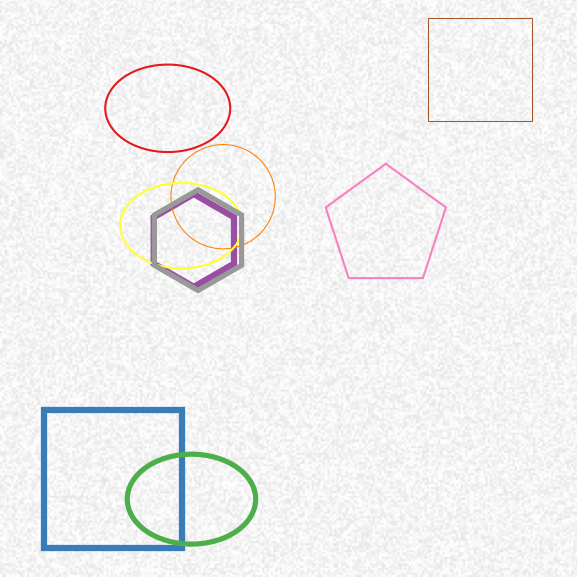[{"shape": "oval", "thickness": 1, "radius": 0.54, "center": [0.29, 0.812]}, {"shape": "square", "thickness": 3, "radius": 0.6, "center": [0.195, 0.17]}, {"shape": "oval", "thickness": 2.5, "radius": 0.56, "center": [0.332, 0.135]}, {"shape": "hexagon", "thickness": 3, "radius": 0.4, "center": [0.336, 0.583]}, {"shape": "circle", "thickness": 0.5, "radius": 0.45, "center": [0.386, 0.659]}, {"shape": "oval", "thickness": 1, "radius": 0.53, "center": [0.314, 0.608]}, {"shape": "square", "thickness": 0.5, "radius": 0.45, "center": [0.831, 0.879]}, {"shape": "pentagon", "thickness": 1, "radius": 0.55, "center": [0.668, 0.606]}, {"shape": "hexagon", "thickness": 2.5, "radius": 0.44, "center": [0.343, 0.583]}]